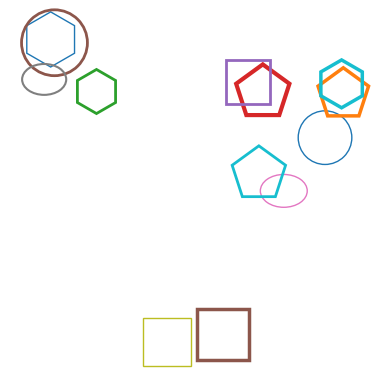[{"shape": "circle", "thickness": 1, "radius": 0.35, "center": [0.844, 0.642]}, {"shape": "hexagon", "thickness": 1, "radius": 0.36, "center": [0.132, 0.898]}, {"shape": "pentagon", "thickness": 2.5, "radius": 0.35, "center": [0.892, 0.755]}, {"shape": "hexagon", "thickness": 2, "radius": 0.29, "center": [0.251, 0.762]}, {"shape": "pentagon", "thickness": 3, "radius": 0.36, "center": [0.683, 0.76]}, {"shape": "square", "thickness": 2, "radius": 0.29, "center": [0.644, 0.786]}, {"shape": "square", "thickness": 2.5, "radius": 0.34, "center": [0.579, 0.131]}, {"shape": "circle", "thickness": 2, "radius": 0.43, "center": [0.142, 0.889]}, {"shape": "oval", "thickness": 1, "radius": 0.3, "center": [0.737, 0.504]}, {"shape": "oval", "thickness": 1.5, "radius": 0.29, "center": [0.115, 0.794]}, {"shape": "square", "thickness": 1, "radius": 0.31, "center": [0.434, 0.113]}, {"shape": "hexagon", "thickness": 2.5, "radius": 0.31, "center": [0.887, 0.782]}, {"shape": "pentagon", "thickness": 2, "radius": 0.36, "center": [0.672, 0.548]}]